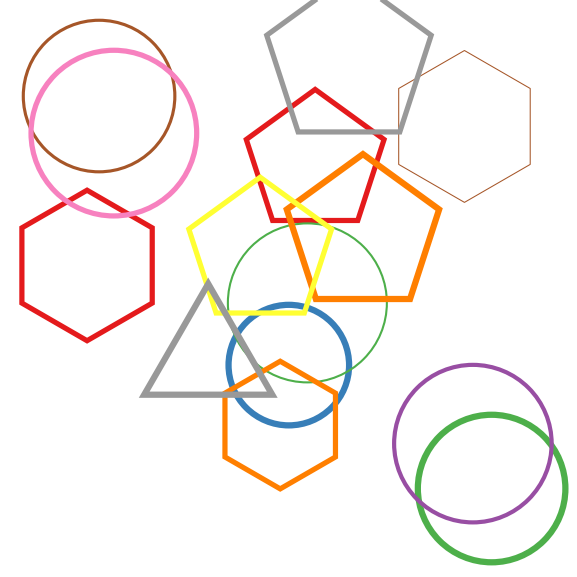[{"shape": "hexagon", "thickness": 2.5, "radius": 0.65, "center": [0.151, 0.539]}, {"shape": "pentagon", "thickness": 2.5, "radius": 0.63, "center": [0.546, 0.719]}, {"shape": "circle", "thickness": 3, "radius": 0.52, "center": [0.5, 0.367]}, {"shape": "circle", "thickness": 3, "radius": 0.64, "center": [0.851, 0.153]}, {"shape": "circle", "thickness": 1, "radius": 0.69, "center": [0.532, 0.475]}, {"shape": "circle", "thickness": 2, "radius": 0.68, "center": [0.819, 0.231]}, {"shape": "hexagon", "thickness": 2.5, "radius": 0.55, "center": [0.485, 0.263]}, {"shape": "pentagon", "thickness": 3, "radius": 0.69, "center": [0.628, 0.594]}, {"shape": "pentagon", "thickness": 2.5, "radius": 0.65, "center": [0.451, 0.562]}, {"shape": "hexagon", "thickness": 0.5, "radius": 0.66, "center": [0.804, 0.78]}, {"shape": "circle", "thickness": 1.5, "radius": 0.66, "center": [0.172, 0.833]}, {"shape": "circle", "thickness": 2.5, "radius": 0.72, "center": [0.197, 0.769]}, {"shape": "triangle", "thickness": 3, "radius": 0.64, "center": [0.361, 0.38]}, {"shape": "pentagon", "thickness": 2.5, "radius": 0.75, "center": [0.604, 0.892]}]